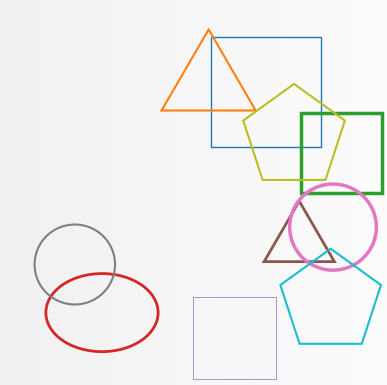[{"shape": "square", "thickness": 1, "radius": 0.71, "center": [0.686, 0.762]}, {"shape": "triangle", "thickness": 1.5, "radius": 0.7, "center": [0.538, 0.783]}, {"shape": "square", "thickness": 2.5, "radius": 0.52, "center": [0.882, 0.602]}, {"shape": "oval", "thickness": 2, "radius": 0.72, "center": [0.263, 0.188]}, {"shape": "square", "thickness": 0.5, "radius": 0.53, "center": [0.605, 0.122]}, {"shape": "triangle", "thickness": 2, "radius": 0.52, "center": [0.772, 0.373]}, {"shape": "circle", "thickness": 2.5, "radius": 0.56, "center": [0.859, 0.41]}, {"shape": "circle", "thickness": 1.5, "radius": 0.52, "center": [0.193, 0.313]}, {"shape": "pentagon", "thickness": 1.5, "radius": 0.69, "center": [0.759, 0.644]}, {"shape": "pentagon", "thickness": 1.5, "radius": 0.68, "center": [0.853, 0.217]}]